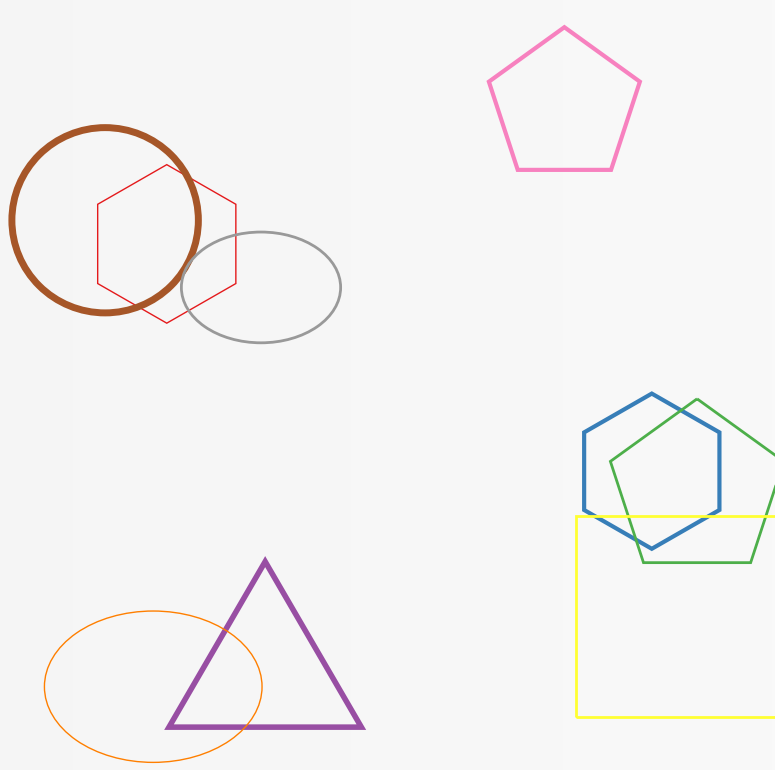[{"shape": "hexagon", "thickness": 0.5, "radius": 0.51, "center": [0.215, 0.683]}, {"shape": "hexagon", "thickness": 1.5, "radius": 0.5, "center": [0.841, 0.388]}, {"shape": "pentagon", "thickness": 1, "radius": 0.59, "center": [0.899, 0.364]}, {"shape": "triangle", "thickness": 2, "radius": 0.72, "center": [0.342, 0.127]}, {"shape": "oval", "thickness": 0.5, "radius": 0.7, "center": [0.198, 0.108]}, {"shape": "square", "thickness": 1, "radius": 0.65, "center": [0.874, 0.199]}, {"shape": "circle", "thickness": 2.5, "radius": 0.6, "center": [0.136, 0.714]}, {"shape": "pentagon", "thickness": 1.5, "radius": 0.51, "center": [0.728, 0.862]}, {"shape": "oval", "thickness": 1, "radius": 0.51, "center": [0.337, 0.627]}]